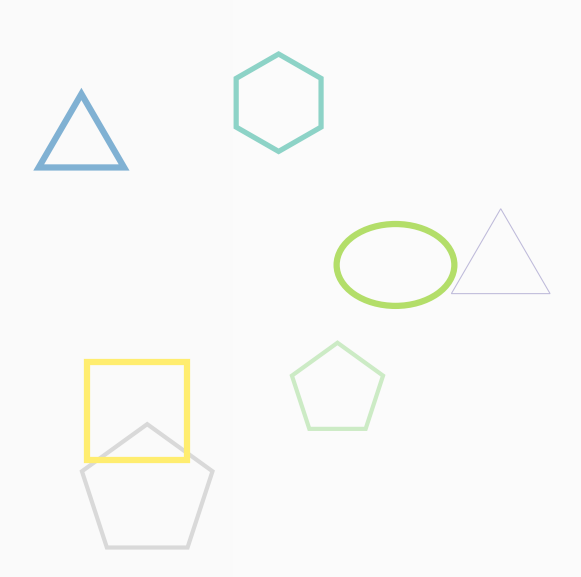[{"shape": "hexagon", "thickness": 2.5, "radius": 0.42, "center": [0.479, 0.821]}, {"shape": "triangle", "thickness": 0.5, "radius": 0.49, "center": [0.861, 0.54]}, {"shape": "triangle", "thickness": 3, "radius": 0.42, "center": [0.14, 0.752]}, {"shape": "oval", "thickness": 3, "radius": 0.51, "center": [0.68, 0.54]}, {"shape": "pentagon", "thickness": 2, "radius": 0.59, "center": [0.253, 0.147]}, {"shape": "pentagon", "thickness": 2, "radius": 0.41, "center": [0.581, 0.323]}, {"shape": "square", "thickness": 3, "radius": 0.43, "center": [0.236, 0.287]}]